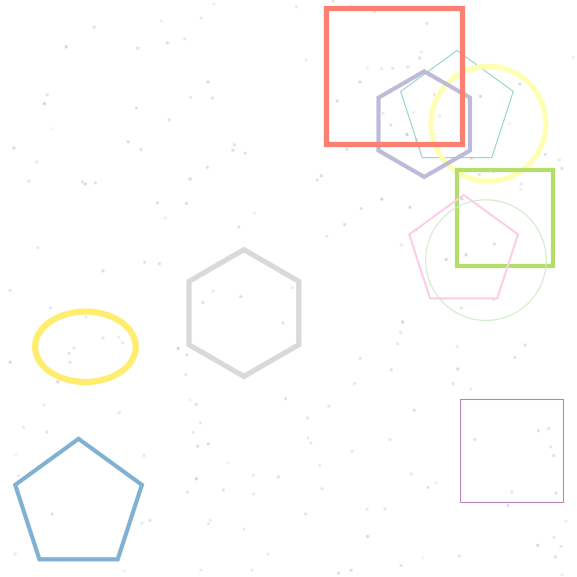[{"shape": "pentagon", "thickness": 0.5, "radius": 0.51, "center": [0.791, 0.809]}, {"shape": "circle", "thickness": 2.5, "radius": 0.5, "center": [0.846, 0.785]}, {"shape": "hexagon", "thickness": 2, "radius": 0.46, "center": [0.735, 0.784]}, {"shape": "square", "thickness": 2.5, "radius": 0.59, "center": [0.682, 0.868]}, {"shape": "pentagon", "thickness": 2, "radius": 0.58, "center": [0.136, 0.124]}, {"shape": "square", "thickness": 2, "radius": 0.42, "center": [0.874, 0.622]}, {"shape": "pentagon", "thickness": 1, "radius": 0.5, "center": [0.803, 0.563]}, {"shape": "hexagon", "thickness": 2.5, "radius": 0.55, "center": [0.422, 0.457]}, {"shape": "square", "thickness": 0.5, "radius": 0.45, "center": [0.886, 0.219]}, {"shape": "circle", "thickness": 0.5, "radius": 0.52, "center": [0.842, 0.549]}, {"shape": "oval", "thickness": 3, "radius": 0.44, "center": [0.148, 0.399]}]